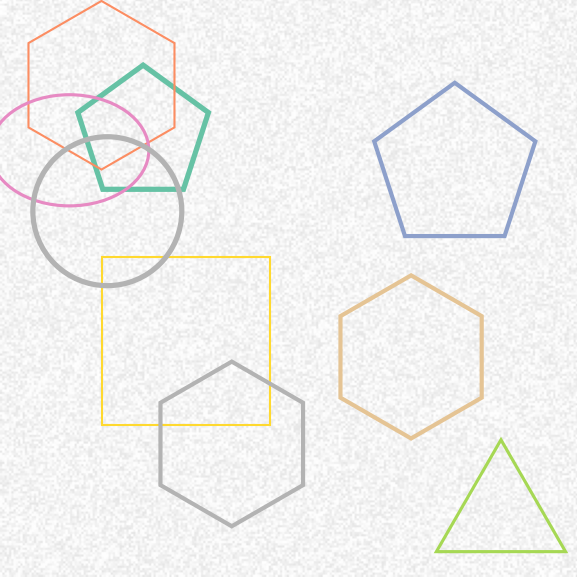[{"shape": "pentagon", "thickness": 2.5, "radius": 0.59, "center": [0.248, 0.767]}, {"shape": "hexagon", "thickness": 1, "radius": 0.73, "center": [0.176, 0.852]}, {"shape": "pentagon", "thickness": 2, "radius": 0.73, "center": [0.788, 0.709]}, {"shape": "oval", "thickness": 1.5, "radius": 0.69, "center": [0.12, 0.739]}, {"shape": "triangle", "thickness": 1.5, "radius": 0.65, "center": [0.867, 0.108]}, {"shape": "square", "thickness": 1, "radius": 0.73, "center": [0.322, 0.408]}, {"shape": "hexagon", "thickness": 2, "radius": 0.71, "center": [0.712, 0.381]}, {"shape": "hexagon", "thickness": 2, "radius": 0.71, "center": [0.401, 0.23]}, {"shape": "circle", "thickness": 2.5, "radius": 0.64, "center": [0.186, 0.633]}]